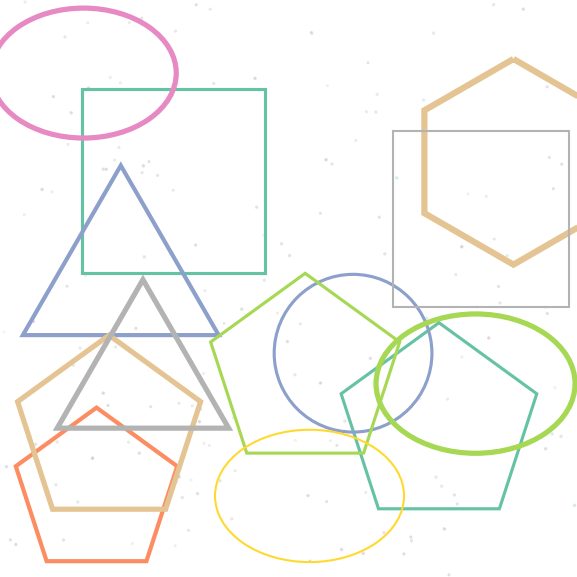[{"shape": "square", "thickness": 1.5, "radius": 0.79, "center": [0.301, 0.686]}, {"shape": "pentagon", "thickness": 1.5, "radius": 0.89, "center": [0.76, 0.262]}, {"shape": "pentagon", "thickness": 2, "radius": 0.73, "center": [0.167, 0.146]}, {"shape": "circle", "thickness": 1.5, "radius": 0.68, "center": [0.611, 0.388]}, {"shape": "triangle", "thickness": 2, "radius": 0.98, "center": [0.209, 0.517]}, {"shape": "oval", "thickness": 2.5, "radius": 0.8, "center": [0.144, 0.873]}, {"shape": "oval", "thickness": 2.5, "radius": 0.86, "center": [0.823, 0.335]}, {"shape": "pentagon", "thickness": 1.5, "radius": 0.86, "center": [0.528, 0.354]}, {"shape": "oval", "thickness": 1, "radius": 0.82, "center": [0.536, 0.14]}, {"shape": "pentagon", "thickness": 2.5, "radius": 0.83, "center": [0.189, 0.252]}, {"shape": "hexagon", "thickness": 3, "radius": 0.89, "center": [0.889, 0.719]}, {"shape": "square", "thickness": 1, "radius": 0.76, "center": [0.833, 0.621]}, {"shape": "triangle", "thickness": 2.5, "radius": 0.86, "center": [0.248, 0.343]}]